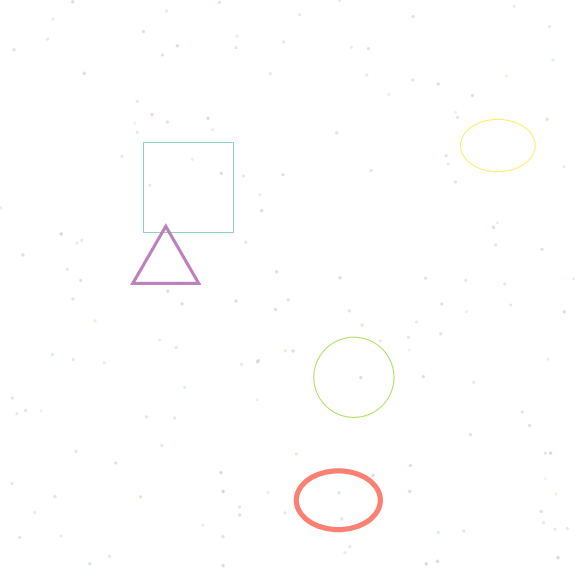[{"shape": "square", "thickness": 0.5, "radius": 0.39, "center": [0.325, 0.675]}, {"shape": "oval", "thickness": 2.5, "radius": 0.36, "center": [0.586, 0.133]}, {"shape": "circle", "thickness": 0.5, "radius": 0.35, "center": [0.613, 0.346]}, {"shape": "triangle", "thickness": 1.5, "radius": 0.33, "center": [0.287, 0.541]}, {"shape": "oval", "thickness": 0.5, "radius": 0.32, "center": [0.862, 0.747]}]